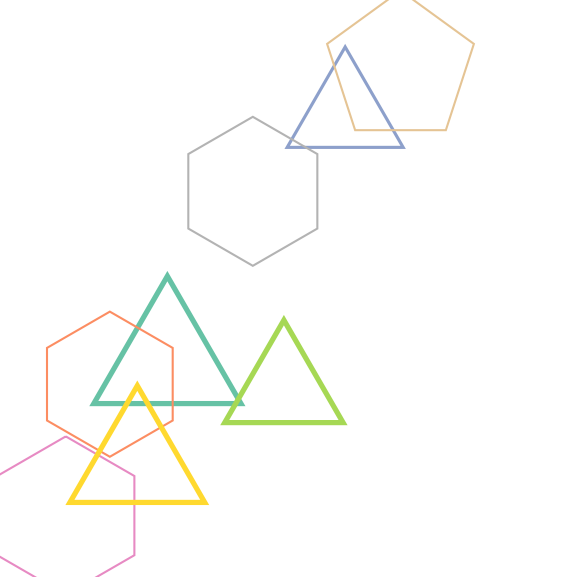[{"shape": "triangle", "thickness": 2.5, "radius": 0.74, "center": [0.29, 0.374]}, {"shape": "hexagon", "thickness": 1, "radius": 0.63, "center": [0.19, 0.334]}, {"shape": "triangle", "thickness": 1.5, "radius": 0.58, "center": [0.598, 0.802]}, {"shape": "hexagon", "thickness": 1, "radius": 0.69, "center": [0.114, 0.106]}, {"shape": "triangle", "thickness": 2.5, "radius": 0.59, "center": [0.492, 0.327]}, {"shape": "triangle", "thickness": 2.5, "radius": 0.67, "center": [0.238, 0.197]}, {"shape": "pentagon", "thickness": 1, "radius": 0.67, "center": [0.693, 0.882]}, {"shape": "hexagon", "thickness": 1, "radius": 0.64, "center": [0.438, 0.668]}]